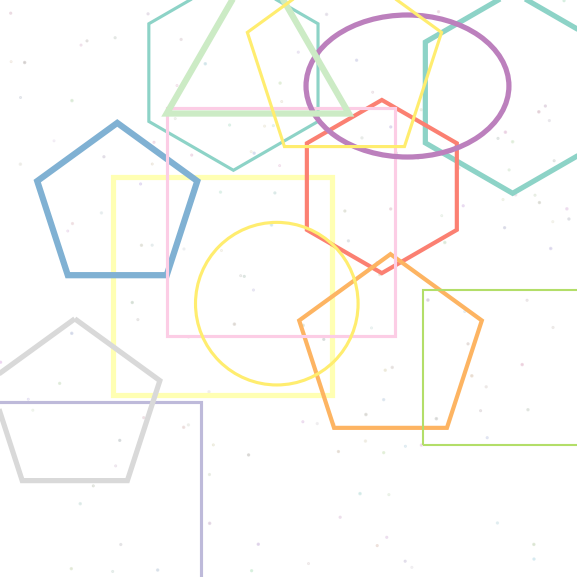[{"shape": "hexagon", "thickness": 2.5, "radius": 0.87, "center": [0.888, 0.839]}, {"shape": "hexagon", "thickness": 1.5, "radius": 0.85, "center": [0.404, 0.873]}, {"shape": "square", "thickness": 2.5, "radius": 0.95, "center": [0.386, 0.504]}, {"shape": "square", "thickness": 1.5, "radius": 1.0, "center": [0.149, 0.103]}, {"shape": "hexagon", "thickness": 2, "radius": 0.75, "center": [0.661, 0.676]}, {"shape": "pentagon", "thickness": 3, "radius": 0.73, "center": [0.203, 0.641]}, {"shape": "pentagon", "thickness": 2, "radius": 0.83, "center": [0.676, 0.393]}, {"shape": "square", "thickness": 1, "radius": 0.67, "center": [0.867, 0.363]}, {"shape": "square", "thickness": 1.5, "radius": 0.99, "center": [0.486, 0.615]}, {"shape": "pentagon", "thickness": 2.5, "radius": 0.77, "center": [0.13, 0.292]}, {"shape": "oval", "thickness": 2.5, "radius": 0.88, "center": [0.706, 0.85]}, {"shape": "triangle", "thickness": 3, "radius": 0.91, "center": [0.446, 0.894]}, {"shape": "circle", "thickness": 1.5, "radius": 0.7, "center": [0.479, 0.473]}, {"shape": "pentagon", "thickness": 1.5, "radius": 0.88, "center": [0.596, 0.888]}]